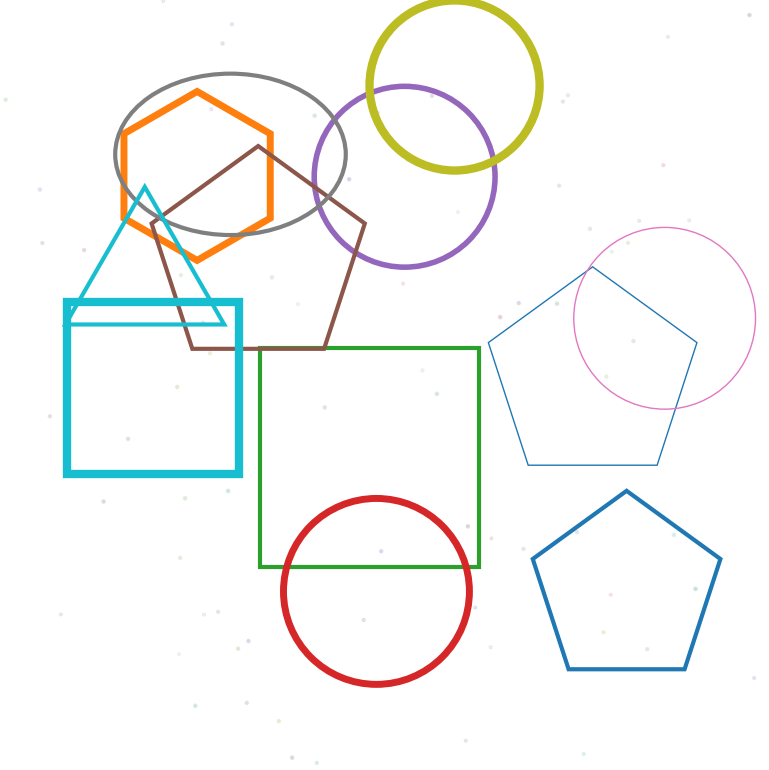[{"shape": "pentagon", "thickness": 1.5, "radius": 0.64, "center": [0.814, 0.234]}, {"shape": "pentagon", "thickness": 0.5, "radius": 0.71, "center": [0.77, 0.511]}, {"shape": "hexagon", "thickness": 2.5, "radius": 0.55, "center": [0.256, 0.771]}, {"shape": "square", "thickness": 1.5, "radius": 0.71, "center": [0.48, 0.406]}, {"shape": "circle", "thickness": 2.5, "radius": 0.6, "center": [0.489, 0.232]}, {"shape": "circle", "thickness": 2, "radius": 0.59, "center": [0.525, 0.77]}, {"shape": "pentagon", "thickness": 1.5, "radius": 0.73, "center": [0.335, 0.665]}, {"shape": "circle", "thickness": 0.5, "radius": 0.59, "center": [0.863, 0.587]}, {"shape": "oval", "thickness": 1.5, "radius": 0.75, "center": [0.299, 0.8]}, {"shape": "circle", "thickness": 3, "radius": 0.55, "center": [0.59, 0.889]}, {"shape": "triangle", "thickness": 1.5, "radius": 0.6, "center": [0.188, 0.638]}, {"shape": "square", "thickness": 3, "radius": 0.56, "center": [0.199, 0.496]}]